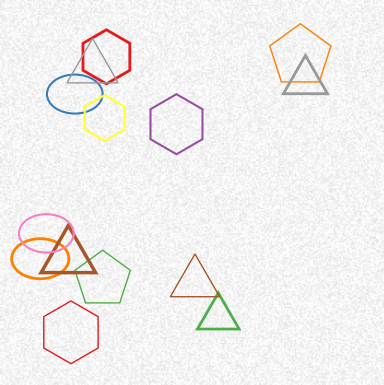[{"shape": "hexagon", "thickness": 1, "radius": 0.41, "center": [0.184, 0.137]}, {"shape": "hexagon", "thickness": 2, "radius": 0.35, "center": [0.276, 0.852]}, {"shape": "oval", "thickness": 1.5, "radius": 0.36, "center": [0.194, 0.756]}, {"shape": "pentagon", "thickness": 1, "radius": 0.38, "center": [0.267, 0.274]}, {"shape": "triangle", "thickness": 2, "radius": 0.31, "center": [0.567, 0.177]}, {"shape": "hexagon", "thickness": 1.5, "radius": 0.39, "center": [0.458, 0.677]}, {"shape": "oval", "thickness": 2, "radius": 0.37, "center": [0.105, 0.328]}, {"shape": "pentagon", "thickness": 1, "radius": 0.42, "center": [0.78, 0.855]}, {"shape": "hexagon", "thickness": 1.5, "radius": 0.3, "center": [0.272, 0.693]}, {"shape": "triangle", "thickness": 1, "radius": 0.37, "center": [0.506, 0.266]}, {"shape": "triangle", "thickness": 2.5, "radius": 0.41, "center": [0.178, 0.333]}, {"shape": "oval", "thickness": 1.5, "radius": 0.36, "center": [0.12, 0.394]}, {"shape": "triangle", "thickness": 2, "radius": 0.33, "center": [0.793, 0.79]}, {"shape": "triangle", "thickness": 1, "radius": 0.38, "center": [0.24, 0.823]}]